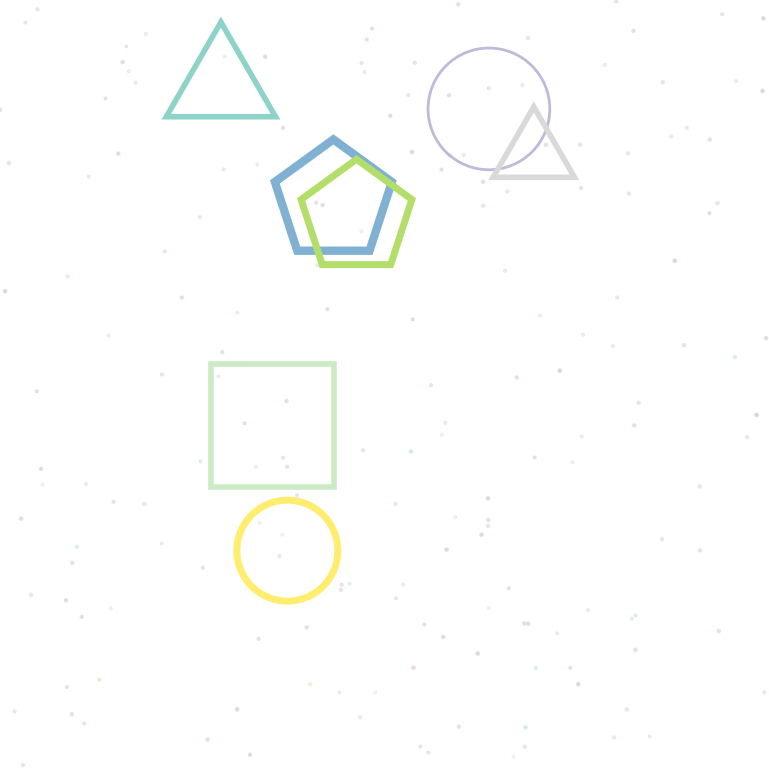[{"shape": "triangle", "thickness": 2, "radius": 0.41, "center": [0.287, 0.889]}, {"shape": "circle", "thickness": 1, "radius": 0.4, "center": [0.635, 0.859]}, {"shape": "pentagon", "thickness": 3, "radius": 0.4, "center": [0.433, 0.739]}, {"shape": "pentagon", "thickness": 2.5, "radius": 0.38, "center": [0.463, 0.718]}, {"shape": "triangle", "thickness": 2, "radius": 0.31, "center": [0.693, 0.8]}, {"shape": "square", "thickness": 2, "radius": 0.4, "center": [0.354, 0.448]}, {"shape": "circle", "thickness": 2.5, "radius": 0.33, "center": [0.373, 0.285]}]